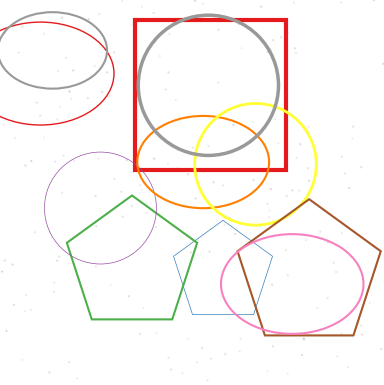[{"shape": "oval", "thickness": 1, "radius": 0.95, "center": [0.105, 0.809]}, {"shape": "square", "thickness": 3, "radius": 0.98, "center": [0.547, 0.754]}, {"shape": "pentagon", "thickness": 0.5, "radius": 0.68, "center": [0.579, 0.293]}, {"shape": "pentagon", "thickness": 1.5, "radius": 0.89, "center": [0.343, 0.314]}, {"shape": "circle", "thickness": 0.5, "radius": 0.73, "center": [0.261, 0.46]}, {"shape": "oval", "thickness": 1.5, "radius": 0.86, "center": [0.528, 0.579]}, {"shape": "circle", "thickness": 2, "radius": 0.79, "center": [0.664, 0.573]}, {"shape": "pentagon", "thickness": 1.5, "radius": 0.98, "center": [0.803, 0.287]}, {"shape": "oval", "thickness": 1.5, "radius": 0.93, "center": [0.759, 0.262]}, {"shape": "oval", "thickness": 1.5, "radius": 0.71, "center": [0.136, 0.869]}, {"shape": "circle", "thickness": 2.5, "radius": 0.91, "center": [0.541, 0.778]}]